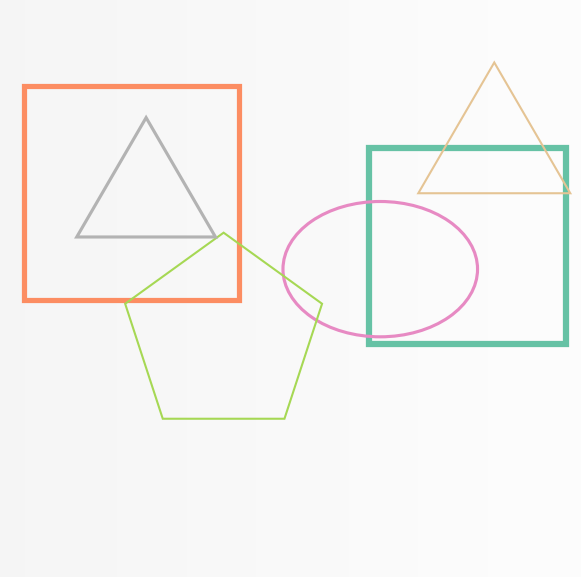[{"shape": "square", "thickness": 3, "radius": 0.85, "center": [0.805, 0.573]}, {"shape": "square", "thickness": 2.5, "radius": 0.92, "center": [0.226, 0.665]}, {"shape": "oval", "thickness": 1.5, "radius": 0.84, "center": [0.654, 0.533]}, {"shape": "pentagon", "thickness": 1, "radius": 0.89, "center": [0.385, 0.418]}, {"shape": "triangle", "thickness": 1, "radius": 0.75, "center": [0.85, 0.74]}, {"shape": "triangle", "thickness": 1.5, "radius": 0.69, "center": [0.251, 0.658]}]